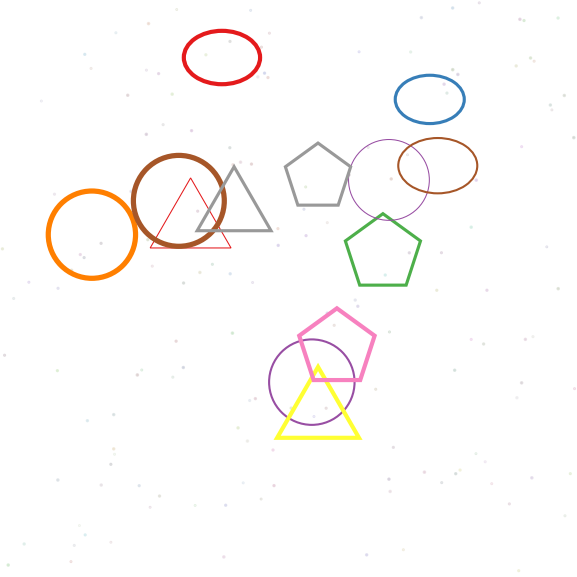[{"shape": "oval", "thickness": 2, "radius": 0.33, "center": [0.384, 0.9]}, {"shape": "triangle", "thickness": 0.5, "radius": 0.4, "center": [0.33, 0.61]}, {"shape": "oval", "thickness": 1.5, "radius": 0.3, "center": [0.744, 0.827]}, {"shape": "pentagon", "thickness": 1.5, "radius": 0.34, "center": [0.663, 0.561]}, {"shape": "circle", "thickness": 0.5, "radius": 0.35, "center": [0.673, 0.688]}, {"shape": "circle", "thickness": 1, "radius": 0.37, "center": [0.54, 0.337]}, {"shape": "circle", "thickness": 2.5, "radius": 0.38, "center": [0.159, 0.593]}, {"shape": "triangle", "thickness": 2, "radius": 0.41, "center": [0.551, 0.282]}, {"shape": "oval", "thickness": 1, "radius": 0.34, "center": [0.758, 0.712]}, {"shape": "circle", "thickness": 2.5, "radius": 0.39, "center": [0.31, 0.651]}, {"shape": "pentagon", "thickness": 2, "radius": 0.34, "center": [0.583, 0.397]}, {"shape": "triangle", "thickness": 1.5, "radius": 0.37, "center": [0.405, 0.637]}, {"shape": "pentagon", "thickness": 1.5, "radius": 0.3, "center": [0.551, 0.692]}]